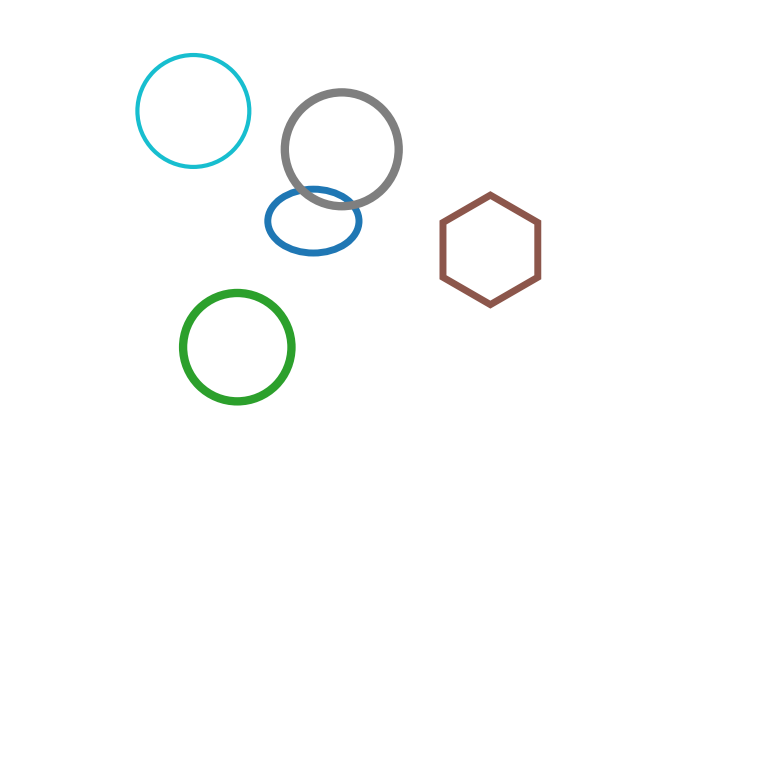[{"shape": "oval", "thickness": 2.5, "radius": 0.3, "center": [0.407, 0.713]}, {"shape": "circle", "thickness": 3, "radius": 0.35, "center": [0.308, 0.549]}, {"shape": "hexagon", "thickness": 2.5, "radius": 0.36, "center": [0.637, 0.675]}, {"shape": "circle", "thickness": 3, "radius": 0.37, "center": [0.444, 0.806]}, {"shape": "circle", "thickness": 1.5, "radius": 0.36, "center": [0.251, 0.856]}]